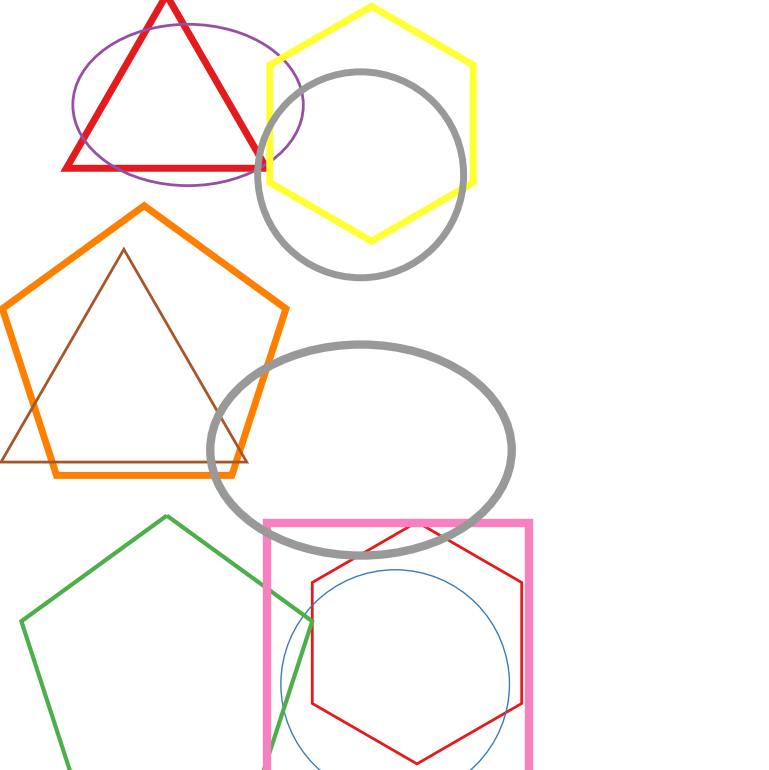[{"shape": "triangle", "thickness": 2.5, "radius": 0.75, "center": [0.216, 0.857]}, {"shape": "hexagon", "thickness": 1, "radius": 0.79, "center": [0.542, 0.165]}, {"shape": "circle", "thickness": 0.5, "radius": 0.74, "center": [0.513, 0.112]}, {"shape": "pentagon", "thickness": 1.5, "radius": 0.99, "center": [0.217, 0.132]}, {"shape": "oval", "thickness": 1, "radius": 0.75, "center": [0.244, 0.864]}, {"shape": "pentagon", "thickness": 2.5, "radius": 0.97, "center": [0.187, 0.539]}, {"shape": "hexagon", "thickness": 2.5, "radius": 0.76, "center": [0.483, 0.839]}, {"shape": "triangle", "thickness": 1, "radius": 0.92, "center": [0.161, 0.492]}, {"shape": "square", "thickness": 3, "radius": 0.85, "center": [0.517, 0.151]}, {"shape": "oval", "thickness": 3, "radius": 0.98, "center": [0.469, 0.416]}, {"shape": "circle", "thickness": 2.5, "radius": 0.67, "center": [0.468, 0.773]}]